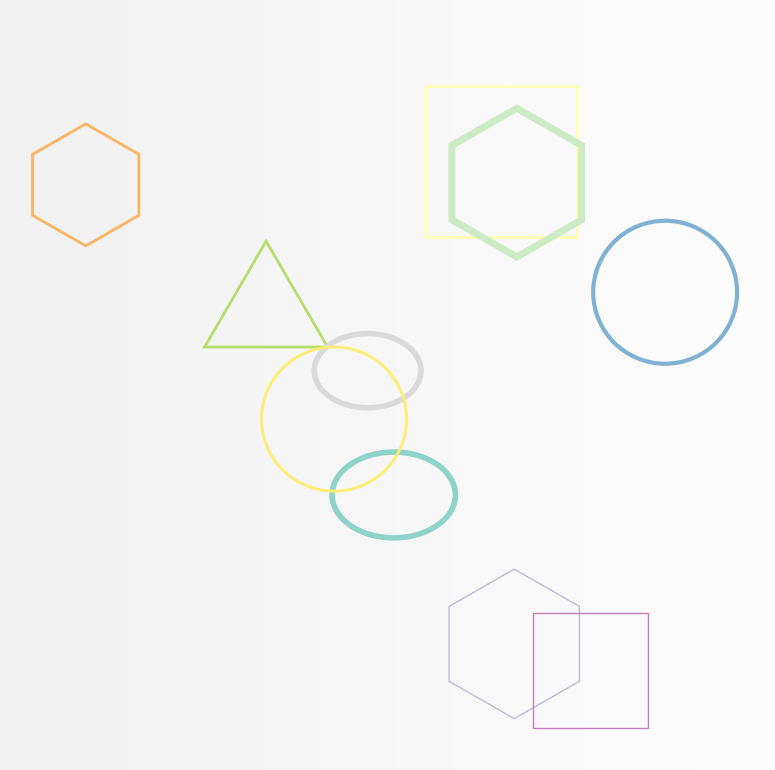[{"shape": "oval", "thickness": 2, "radius": 0.4, "center": [0.508, 0.357]}, {"shape": "square", "thickness": 1, "radius": 0.49, "center": [0.647, 0.79]}, {"shape": "hexagon", "thickness": 0.5, "radius": 0.49, "center": [0.664, 0.164]}, {"shape": "circle", "thickness": 1.5, "radius": 0.46, "center": [0.858, 0.62]}, {"shape": "hexagon", "thickness": 1, "radius": 0.4, "center": [0.111, 0.76]}, {"shape": "triangle", "thickness": 1, "radius": 0.46, "center": [0.343, 0.595]}, {"shape": "oval", "thickness": 2, "radius": 0.34, "center": [0.474, 0.519]}, {"shape": "square", "thickness": 0.5, "radius": 0.37, "center": [0.762, 0.13]}, {"shape": "hexagon", "thickness": 2.5, "radius": 0.48, "center": [0.667, 0.763]}, {"shape": "circle", "thickness": 1, "radius": 0.47, "center": [0.431, 0.456]}]